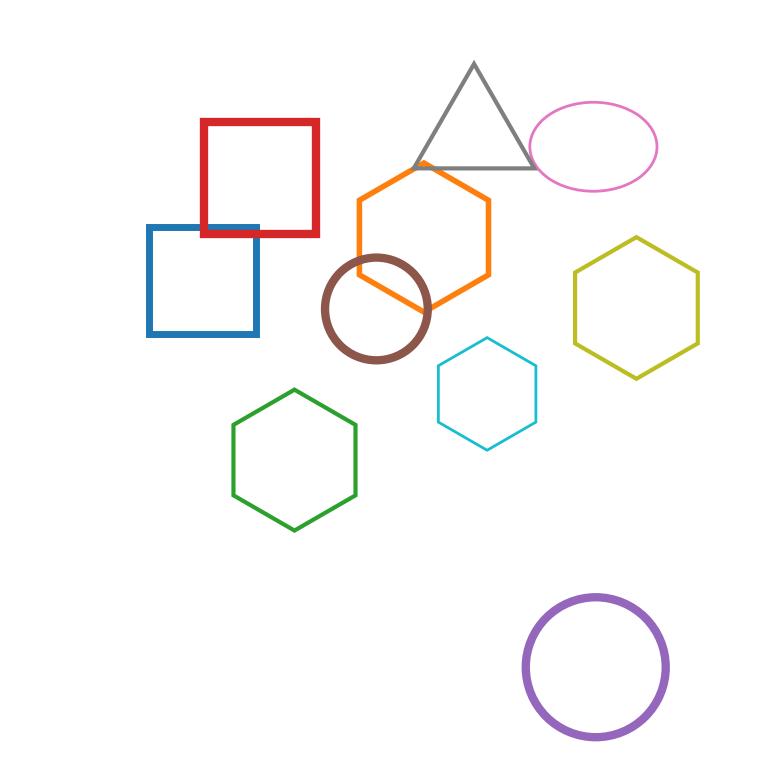[{"shape": "square", "thickness": 2.5, "radius": 0.35, "center": [0.263, 0.636]}, {"shape": "hexagon", "thickness": 2, "radius": 0.48, "center": [0.551, 0.691]}, {"shape": "hexagon", "thickness": 1.5, "radius": 0.46, "center": [0.382, 0.402]}, {"shape": "square", "thickness": 3, "radius": 0.36, "center": [0.338, 0.769]}, {"shape": "circle", "thickness": 3, "radius": 0.45, "center": [0.774, 0.133]}, {"shape": "circle", "thickness": 3, "radius": 0.33, "center": [0.489, 0.599]}, {"shape": "oval", "thickness": 1, "radius": 0.41, "center": [0.771, 0.809]}, {"shape": "triangle", "thickness": 1.5, "radius": 0.45, "center": [0.616, 0.827]}, {"shape": "hexagon", "thickness": 1.5, "radius": 0.46, "center": [0.827, 0.6]}, {"shape": "hexagon", "thickness": 1, "radius": 0.37, "center": [0.633, 0.488]}]